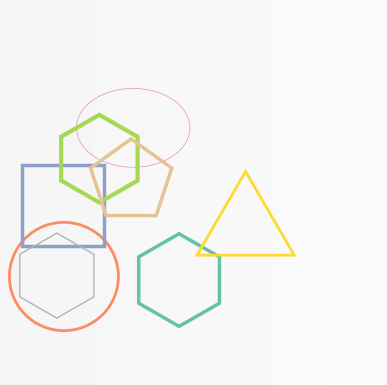[{"shape": "hexagon", "thickness": 2.5, "radius": 0.6, "center": [0.462, 0.273]}, {"shape": "circle", "thickness": 2, "radius": 0.7, "center": [0.165, 0.282]}, {"shape": "square", "thickness": 2.5, "radius": 0.53, "center": [0.162, 0.466]}, {"shape": "oval", "thickness": 0.5, "radius": 0.73, "center": [0.344, 0.668]}, {"shape": "hexagon", "thickness": 3, "radius": 0.57, "center": [0.256, 0.588]}, {"shape": "triangle", "thickness": 2, "radius": 0.72, "center": [0.634, 0.41]}, {"shape": "pentagon", "thickness": 2.5, "radius": 0.55, "center": [0.338, 0.529]}, {"shape": "hexagon", "thickness": 1, "radius": 0.55, "center": [0.147, 0.284]}]